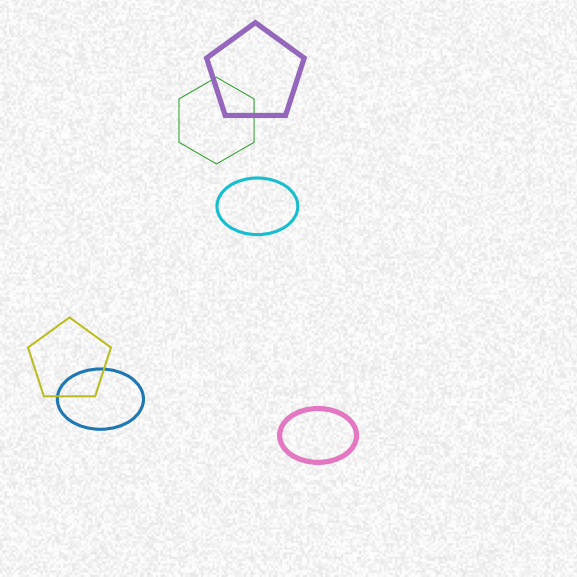[{"shape": "oval", "thickness": 1.5, "radius": 0.37, "center": [0.174, 0.308]}, {"shape": "hexagon", "thickness": 0.5, "radius": 0.38, "center": [0.375, 0.79]}, {"shape": "pentagon", "thickness": 2.5, "radius": 0.44, "center": [0.442, 0.871]}, {"shape": "oval", "thickness": 2.5, "radius": 0.33, "center": [0.551, 0.245]}, {"shape": "pentagon", "thickness": 1, "radius": 0.38, "center": [0.12, 0.374]}, {"shape": "oval", "thickness": 1.5, "radius": 0.35, "center": [0.446, 0.642]}]